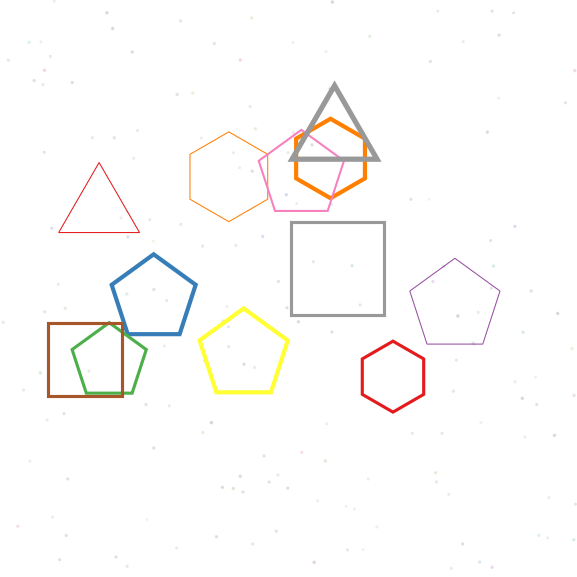[{"shape": "hexagon", "thickness": 1.5, "radius": 0.31, "center": [0.681, 0.347]}, {"shape": "triangle", "thickness": 0.5, "radius": 0.4, "center": [0.172, 0.637]}, {"shape": "pentagon", "thickness": 2, "radius": 0.38, "center": [0.266, 0.482]}, {"shape": "pentagon", "thickness": 1.5, "radius": 0.34, "center": [0.189, 0.373]}, {"shape": "pentagon", "thickness": 0.5, "radius": 0.41, "center": [0.788, 0.47]}, {"shape": "hexagon", "thickness": 0.5, "radius": 0.39, "center": [0.396, 0.693]}, {"shape": "hexagon", "thickness": 2, "radius": 0.34, "center": [0.572, 0.725]}, {"shape": "pentagon", "thickness": 2, "radius": 0.4, "center": [0.422, 0.385]}, {"shape": "square", "thickness": 1.5, "radius": 0.32, "center": [0.147, 0.377]}, {"shape": "pentagon", "thickness": 1, "radius": 0.39, "center": [0.522, 0.697]}, {"shape": "triangle", "thickness": 2.5, "radius": 0.42, "center": [0.579, 0.766]}, {"shape": "square", "thickness": 1.5, "radius": 0.4, "center": [0.584, 0.534]}]